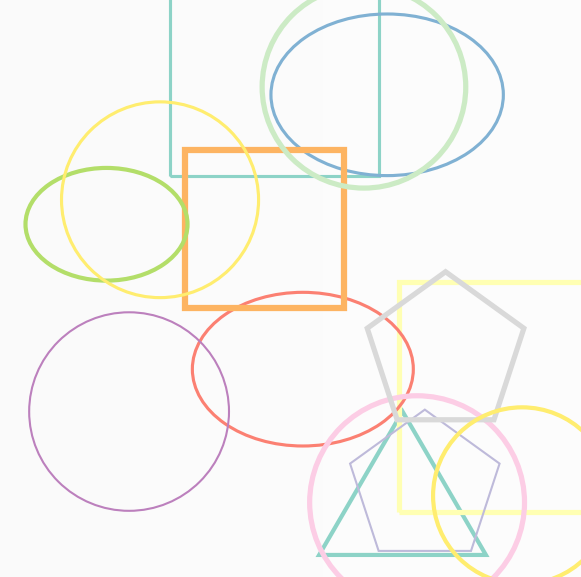[{"shape": "triangle", "thickness": 2, "radius": 0.83, "center": [0.693, 0.121]}, {"shape": "square", "thickness": 1.5, "radius": 0.9, "center": [0.472, 0.874]}, {"shape": "square", "thickness": 2.5, "radius": 1.0, "center": [0.886, 0.312]}, {"shape": "pentagon", "thickness": 1, "radius": 0.68, "center": [0.731, 0.155]}, {"shape": "oval", "thickness": 1.5, "radius": 0.95, "center": [0.521, 0.36]}, {"shape": "oval", "thickness": 1.5, "radius": 1.0, "center": [0.666, 0.835]}, {"shape": "square", "thickness": 3, "radius": 0.68, "center": [0.455, 0.602]}, {"shape": "oval", "thickness": 2, "radius": 0.7, "center": [0.183, 0.611]}, {"shape": "circle", "thickness": 2.5, "radius": 0.92, "center": [0.718, 0.129]}, {"shape": "pentagon", "thickness": 2.5, "radius": 0.71, "center": [0.767, 0.387]}, {"shape": "circle", "thickness": 1, "radius": 0.86, "center": [0.222, 0.286]}, {"shape": "circle", "thickness": 2.5, "radius": 0.88, "center": [0.626, 0.849]}, {"shape": "circle", "thickness": 2, "radius": 0.77, "center": [0.898, 0.141]}, {"shape": "circle", "thickness": 1.5, "radius": 0.85, "center": [0.275, 0.653]}]